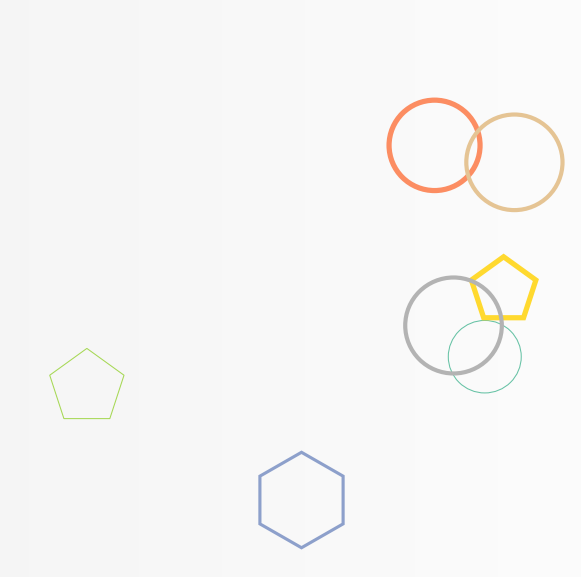[{"shape": "circle", "thickness": 0.5, "radius": 0.31, "center": [0.834, 0.381]}, {"shape": "circle", "thickness": 2.5, "radius": 0.39, "center": [0.748, 0.747]}, {"shape": "hexagon", "thickness": 1.5, "radius": 0.41, "center": [0.519, 0.133]}, {"shape": "pentagon", "thickness": 0.5, "radius": 0.34, "center": [0.149, 0.329]}, {"shape": "pentagon", "thickness": 2.5, "radius": 0.29, "center": [0.866, 0.496]}, {"shape": "circle", "thickness": 2, "radius": 0.41, "center": [0.885, 0.718]}, {"shape": "circle", "thickness": 2, "radius": 0.42, "center": [0.78, 0.436]}]